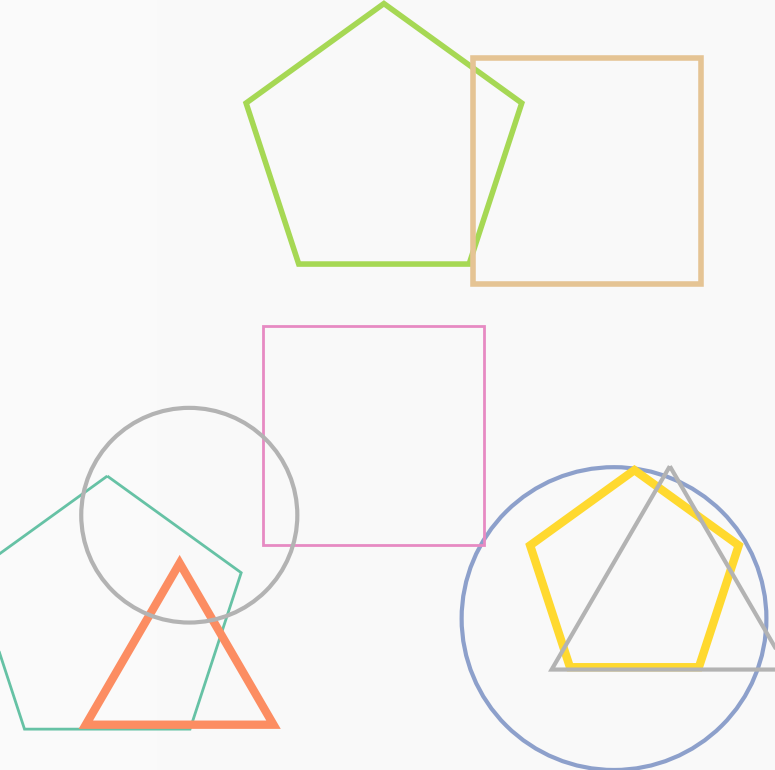[{"shape": "pentagon", "thickness": 1, "radius": 0.91, "center": [0.138, 0.2]}, {"shape": "triangle", "thickness": 3, "radius": 0.7, "center": [0.232, 0.129]}, {"shape": "circle", "thickness": 1.5, "radius": 0.98, "center": [0.792, 0.197]}, {"shape": "square", "thickness": 1, "radius": 0.71, "center": [0.482, 0.435]}, {"shape": "pentagon", "thickness": 2, "radius": 0.94, "center": [0.495, 0.808]}, {"shape": "pentagon", "thickness": 3, "radius": 0.71, "center": [0.819, 0.248]}, {"shape": "square", "thickness": 2, "radius": 0.73, "center": [0.757, 0.778]}, {"shape": "circle", "thickness": 1.5, "radius": 0.7, "center": [0.244, 0.331]}, {"shape": "triangle", "thickness": 1.5, "radius": 0.88, "center": [0.864, 0.218]}]